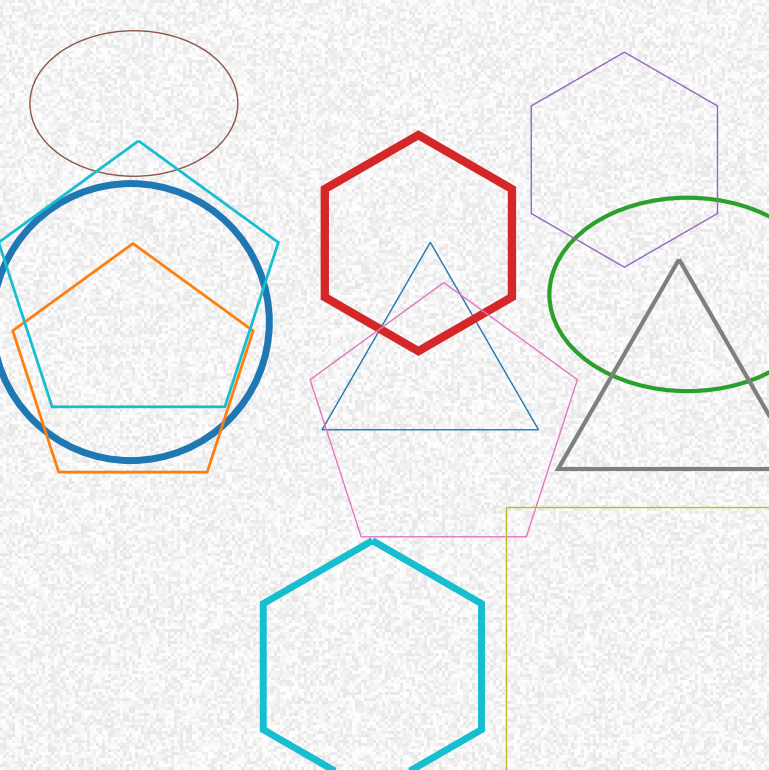[{"shape": "triangle", "thickness": 0.5, "radius": 0.81, "center": [0.559, 0.523]}, {"shape": "circle", "thickness": 2.5, "radius": 0.9, "center": [0.17, 0.582]}, {"shape": "pentagon", "thickness": 1, "radius": 0.82, "center": [0.173, 0.52]}, {"shape": "oval", "thickness": 1.5, "radius": 0.9, "center": [0.893, 0.618]}, {"shape": "hexagon", "thickness": 3, "radius": 0.7, "center": [0.543, 0.684]}, {"shape": "hexagon", "thickness": 0.5, "radius": 0.7, "center": [0.811, 0.793]}, {"shape": "oval", "thickness": 0.5, "radius": 0.68, "center": [0.174, 0.866]}, {"shape": "pentagon", "thickness": 0.5, "radius": 0.91, "center": [0.576, 0.451]}, {"shape": "triangle", "thickness": 1.5, "radius": 0.91, "center": [0.882, 0.482]}, {"shape": "square", "thickness": 0.5, "radius": 0.93, "center": [0.843, 0.156]}, {"shape": "pentagon", "thickness": 1, "radius": 0.95, "center": [0.18, 0.626]}, {"shape": "hexagon", "thickness": 2.5, "radius": 0.82, "center": [0.484, 0.134]}]